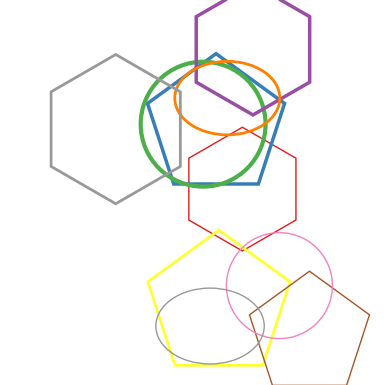[{"shape": "hexagon", "thickness": 1, "radius": 0.8, "center": [0.63, 0.509]}, {"shape": "pentagon", "thickness": 2.5, "radius": 0.94, "center": [0.561, 0.673]}, {"shape": "circle", "thickness": 3, "radius": 0.81, "center": [0.528, 0.677]}, {"shape": "hexagon", "thickness": 2.5, "radius": 0.85, "center": [0.657, 0.872]}, {"shape": "oval", "thickness": 2, "radius": 0.68, "center": [0.59, 0.745]}, {"shape": "pentagon", "thickness": 2, "radius": 0.97, "center": [0.569, 0.208]}, {"shape": "pentagon", "thickness": 1, "radius": 0.82, "center": [0.804, 0.132]}, {"shape": "circle", "thickness": 1, "radius": 0.69, "center": [0.726, 0.258]}, {"shape": "oval", "thickness": 1, "radius": 0.7, "center": [0.546, 0.153]}, {"shape": "hexagon", "thickness": 2, "radius": 0.97, "center": [0.301, 0.665]}]